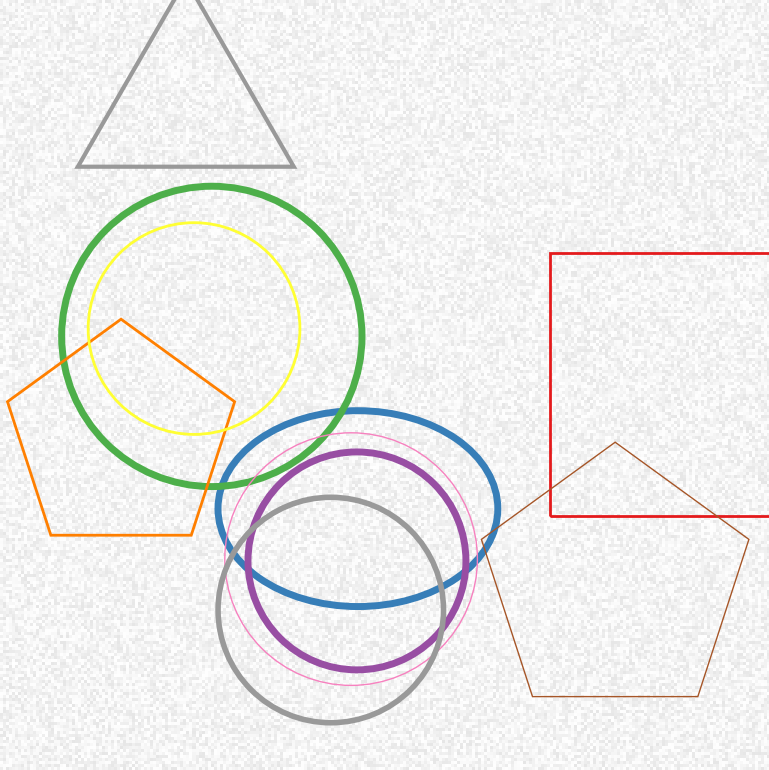[{"shape": "square", "thickness": 1, "radius": 0.85, "center": [0.884, 0.501]}, {"shape": "oval", "thickness": 2.5, "radius": 0.91, "center": [0.465, 0.339]}, {"shape": "circle", "thickness": 2.5, "radius": 0.98, "center": [0.275, 0.563]}, {"shape": "circle", "thickness": 2.5, "radius": 0.71, "center": [0.464, 0.272]}, {"shape": "pentagon", "thickness": 1, "radius": 0.78, "center": [0.157, 0.43]}, {"shape": "circle", "thickness": 1, "radius": 0.69, "center": [0.252, 0.573]}, {"shape": "pentagon", "thickness": 0.5, "radius": 0.91, "center": [0.799, 0.243]}, {"shape": "circle", "thickness": 0.5, "radius": 0.82, "center": [0.456, 0.274]}, {"shape": "triangle", "thickness": 1.5, "radius": 0.81, "center": [0.241, 0.864]}, {"shape": "circle", "thickness": 2, "radius": 0.73, "center": [0.43, 0.208]}]